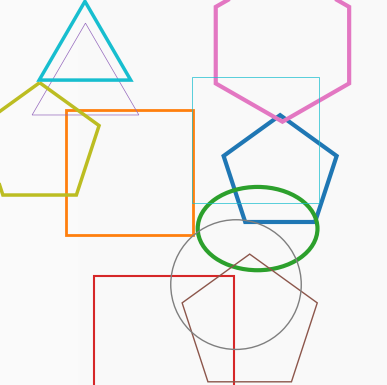[{"shape": "pentagon", "thickness": 3, "radius": 0.77, "center": [0.723, 0.547]}, {"shape": "square", "thickness": 2, "radius": 0.82, "center": [0.334, 0.552]}, {"shape": "oval", "thickness": 3, "radius": 0.77, "center": [0.665, 0.406]}, {"shape": "square", "thickness": 1.5, "radius": 0.9, "center": [0.424, 0.102]}, {"shape": "triangle", "thickness": 0.5, "radius": 0.8, "center": [0.221, 0.781]}, {"shape": "pentagon", "thickness": 1, "radius": 0.92, "center": [0.644, 0.157]}, {"shape": "hexagon", "thickness": 3, "radius": 0.99, "center": [0.729, 0.883]}, {"shape": "circle", "thickness": 1, "radius": 0.84, "center": [0.609, 0.261]}, {"shape": "pentagon", "thickness": 2.5, "radius": 0.81, "center": [0.102, 0.624]}, {"shape": "triangle", "thickness": 2.5, "radius": 0.68, "center": [0.219, 0.86]}, {"shape": "square", "thickness": 0.5, "radius": 0.82, "center": [0.659, 0.637]}]